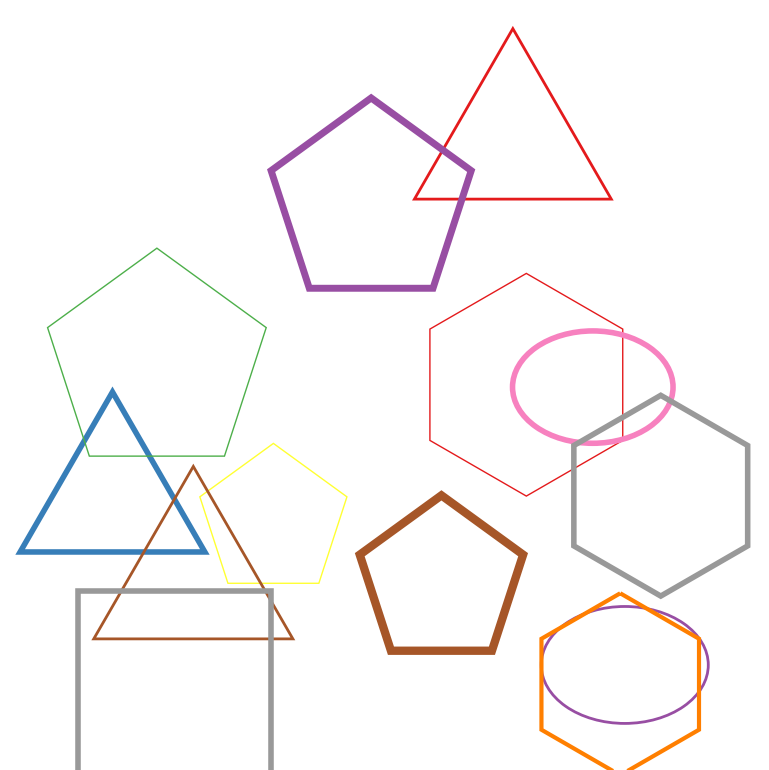[{"shape": "triangle", "thickness": 1, "radius": 0.74, "center": [0.666, 0.815]}, {"shape": "hexagon", "thickness": 0.5, "radius": 0.72, "center": [0.684, 0.5]}, {"shape": "triangle", "thickness": 2, "radius": 0.69, "center": [0.146, 0.352]}, {"shape": "pentagon", "thickness": 0.5, "radius": 0.75, "center": [0.204, 0.528]}, {"shape": "pentagon", "thickness": 2.5, "radius": 0.68, "center": [0.482, 0.736]}, {"shape": "oval", "thickness": 1, "radius": 0.54, "center": [0.811, 0.136]}, {"shape": "hexagon", "thickness": 1.5, "radius": 0.59, "center": [0.805, 0.111]}, {"shape": "pentagon", "thickness": 0.5, "radius": 0.5, "center": [0.355, 0.324]}, {"shape": "triangle", "thickness": 1, "radius": 0.75, "center": [0.251, 0.245]}, {"shape": "pentagon", "thickness": 3, "radius": 0.56, "center": [0.573, 0.245]}, {"shape": "oval", "thickness": 2, "radius": 0.52, "center": [0.77, 0.497]}, {"shape": "square", "thickness": 2, "radius": 0.63, "center": [0.227, 0.107]}, {"shape": "hexagon", "thickness": 2, "radius": 0.65, "center": [0.858, 0.356]}]